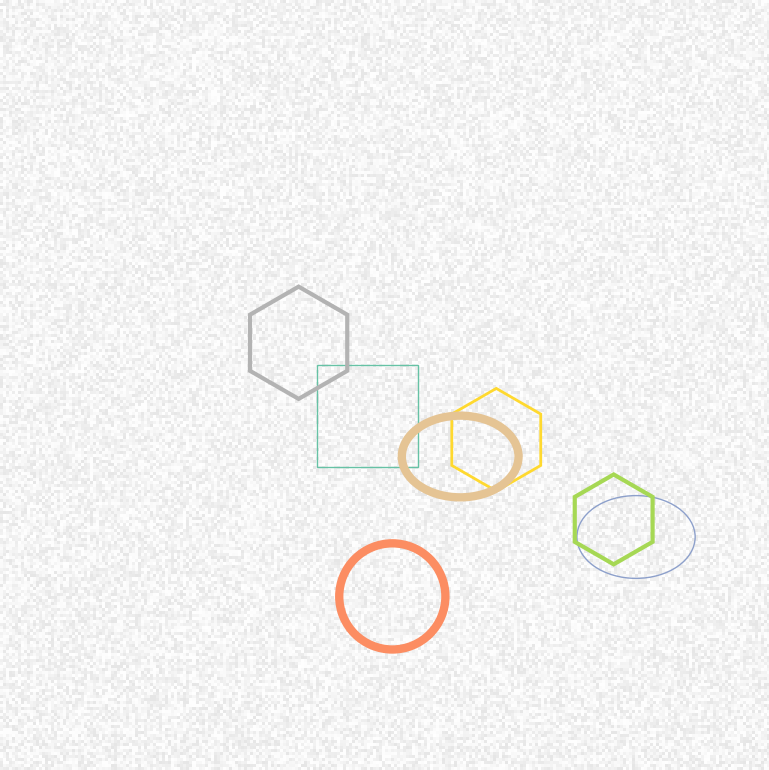[{"shape": "square", "thickness": 0.5, "radius": 0.33, "center": [0.477, 0.46]}, {"shape": "circle", "thickness": 3, "radius": 0.34, "center": [0.51, 0.225]}, {"shape": "oval", "thickness": 0.5, "radius": 0.38, "center": [0.826, 0.303]}, {"shape": "hexagon", "thickness": 1.5, "radius": 0.29, "center": [0.797, 0.325]}, {"shape": "hexagon", "thickness": 1, "radius": 0.33, "center": [0.645, 0.429]}, {"shape": "oval", "thickness": 3, "radius": 0.38, "center": [0.598, 0.407]}, {"shape": "hexagon", "thickness": 1.5, "radius": 0.36, "center": [0.388, 0.555]}]